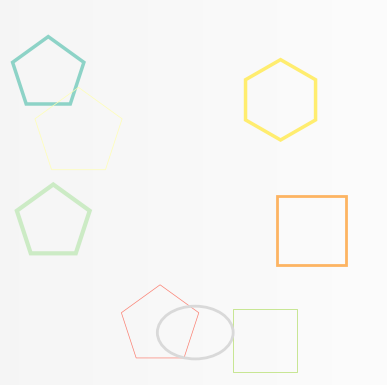[{"shape": "pentagon", "thickness": 2.5, "radius": 0.48, "center": [0.124, 0.808]}, {"shape": "pentagon", "thickness": 0.5, "radius": 0.59, "center": [0.203, 0.655]}, {"shape": "pentagon", "thickness": 0.5, "radius": 0.53, "center": [0.413, 0.155]}, {"shape": "square", "thickness": 2, "radius": 0.45, "center": [0.804, 0.402]}, {"shape": "square", "thickness": 0.5, "radius": 0.41, "center": [0.684, 0.116]}, {"shape": "oval", "thickness": 2, "radius": 0.49, "center": [0.504, 0.136]}, {"shape": "pentagon", "thickness": 3, "radius": 0.49, "center": [0.137, 0.422]}, {"shape": "hexagon", "thickness": 2.5, "radius": 0.52, "center": [0.724, 0.741]}]